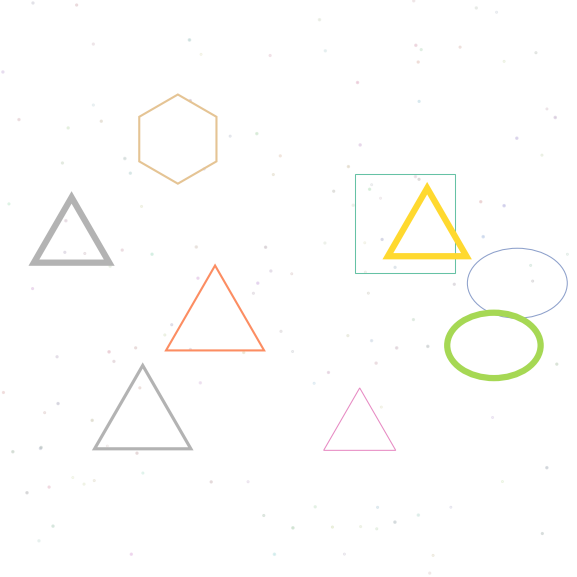[{"shape": "square", "thickness": 0.5, "radius": 0.43, "center": [0.702, 0.612]}, {"shape": "triangle", "thickness": 1, "radius": 0.49, "center": [0.372, 0.441]}, {"shape": "oval", "thickness": 0.5, "radius": 0.43, "center": [0.896, 0.509]}, {"shape": "triangle", "thickness": 0.5, "radius": 0.36, "center": [0.623, 0.255]}, {"shape": "oval", "thickness": 3, "radius": 0.4, "center": [0.855, 0.401]}, {"shape": "triangle", "thickness": 3, "radius": 0.39, "center": [0.74, 0.595]}, {"shape": "hexagon", "thickness": 1, "radius": 0.39, "center": [0.308, 0.758]}, {"shape": "triangle", "thickness": 3, "radius": 0.38, "center": [0.124, 0.582]}, {"shape": "triangle", "thickness": 1.5, "radius": 0.48, "center": [0.247, 0.27]}]